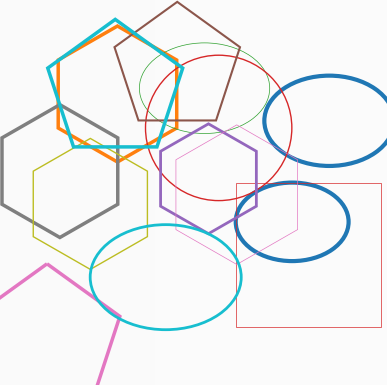[{"shape": "oval", "thickness": 3, "radius": 0.73, "center": [0.754, 0.424]}, {"shape": "oval", "thickness": 3, "radius": 0.84, "center": [0.85, 0.686]}, {"shape": "hexagon", "thickness": 2.5, "radius": 0.88, "center": [0.303, 0.756]}, {"shape": "oval", "thickness": 0.5, "radius": 0.84, "center": [0.528, 0.771]}, {"shape": "circle", "thickness": 1, "radius": 0.94, "center": [0.564, 0.668]}, {"shape": "square", "thickness": 0.5, "radius": 0.93, "center": [0.796, 0.338]}, {"shape": "hexagon", "thickness": 2, "radius": 0.71, "center": [0.538, 0.536]}, {"shape": "pentagon", "thickness": 1.5, "radius": 0.85, "center": [0.457, 0.825]}, {"shape": "pentagon", "thickness": 2.5, "radius": 0.99, "center": [0.121, 0.117]}, {"shape": "hexagon", "thickness": 0.5, "radius": 0.91, "center": [0.611, 0.494]}, {"shape": "hexagon", "thickness": 2.5, "radius": 0.86, "center": [0.155, 0.556]}, {"shape": "hexagon", "thickness": 1, "radius": 0.85, "center": [0.233, 0.47]}, {"shape": "pentagon", "thickness": 2.5, "radius": 0.92, "center": [0.297, 0.767]}, {"shape": "oval", "thickness": 2, "radius": 0.97, "center": [0.428, 0.28]}]